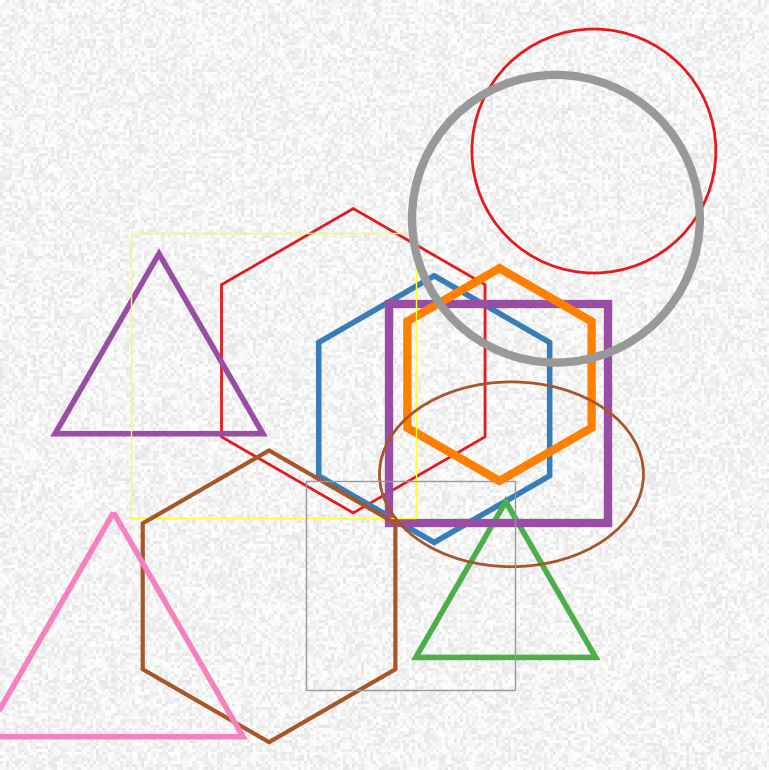[{"shape": "circle", "thickness": 1, "radius": 0.79, "center": [0.771, 0.804]}, {"shape": "hexagon", "thickness": 1, "radius": 0.99, "center": [0.459, 0.531]}, {"shape": "hexagon", "thickness": 2, "radius": 0.87, "center": [0.564, 0.469]}, {"shape": "triangle", "thickness": 2, "radius": 0.67, "center": [0.657, 0.214]}, {"shape": "square", "thickness": 3, "radius": 0.71, "center": [0.647, 0.463]}, {"shape": "triangle", "thickness": 2, "radius": 0.78, "center": [0.206, 0.515]}, {"shape": "hexagon", "thickness": 3, "radius": 0.69, "center": [0.649, 0.513]}, {"shape": "square", "thickness": 0.5, "radius": 0.93, "center": [0.355, 0.513]}, {"shape": "hexagon", "thickness": 1.5, "radius": 0.95, "center": [0.349, 0.226]}, {"shape": "oval", "thickness": 1, "radius": 0.86, "center": [0.664, 0.384]}, {"shape": "triangle", "thickness": 2, "radius": 0.97, "center": [0.147, 0.14]}, {"shape": "circle", "thickness": 3, "radius": 0.93, "center": [0.722, 0.716]}, {"shape": "square", "thickness": 0.5, "radius": 0.68, "center": [0.533, 0.239]}]